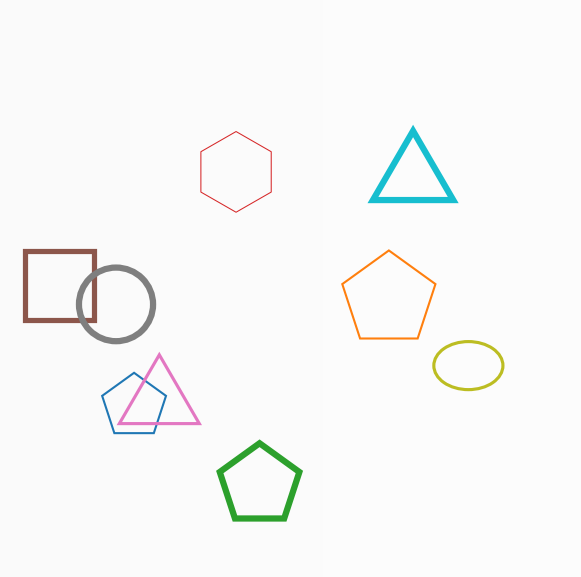[{"shape": "pentagon", "thickness": 1, "radius": 0.29, "center": [0.231, 0.296]}, {"shape": "pentagon", "thickness": 1, "radius": 0.42, "center": [0.669, 0.481]}, {"shape": "pentagon", "thickness": 3, "radius": 0.36, "center": [0.447, 0.16]}, {"shape": "hexagon", "thickness": 0.5, "radius": 0.35, "center": [0.406, 0.701]}, {"shape": "square", "thickness": 2.5, "radius": 0.3, "center": [0.103, 0.505]}, {"shape": "triangle", "thickness": 1.5, "radius": 0.4, "center": [0.274, 0.305]}, {"shape": "circle", "thickness": 3, "radius": 0.32, "center": [0.2, 0.472]}, {"shape": "oval", "thickness": 1.5, "radius": 0.3, "center": [0.806, 0.366]}, {"shape": "triangle", "thickness": 3, "radius": 0.4, "center": [0.711, 0.693]}]